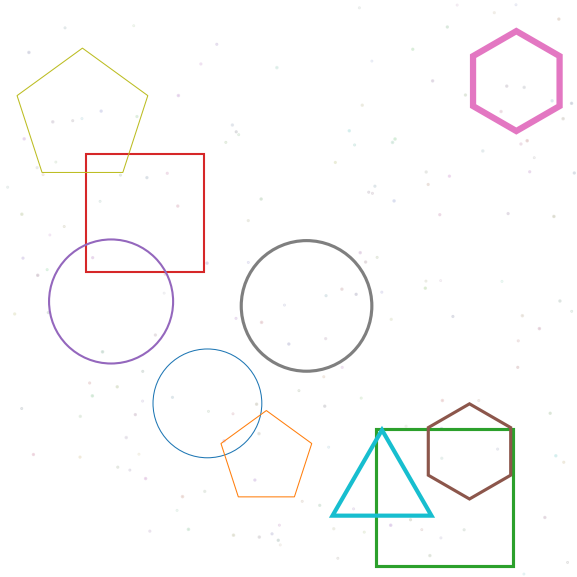[{"shape": "circle", "thickness": 0.5, "radius": 0.47, "center": [0.359, 0.301]}, {"shape": "pentagon", "thickness": 0.5, "radius": 0.41, "center": [0.461, 0.206]}, {"shape": "square", "thickness": 1.5, "radius": 0.59, "center": [0.77, 0.138]}, {"shape": "square", "thickness": 1, "radius": 0.51, "center": [0.252, 0.631]}, {"shape": "circle", "thickness": 1, "radius": 0.54, "center": [0.192, 0.477]}, {"shape": "hexagon", "thickness": 1.5, "radius": 0.41, "center": [0.813, 0.217]}, {"shape": "hexagon", "thickness": 3, "radius": 0.43, "center": [0.894, 0.859]}, {"shape": "circle", "thickness": 1.5, "radius": 0.57, "center": [0.531, 0.469]}, {"shape": "pentagon", "thickness": 0.5, "radius": 0.6, "center": [0.143, 0.797]}, {"shape": "triangle", "thickness": 2, "radius": 0.49, "center": [0.661, 0.156]}]